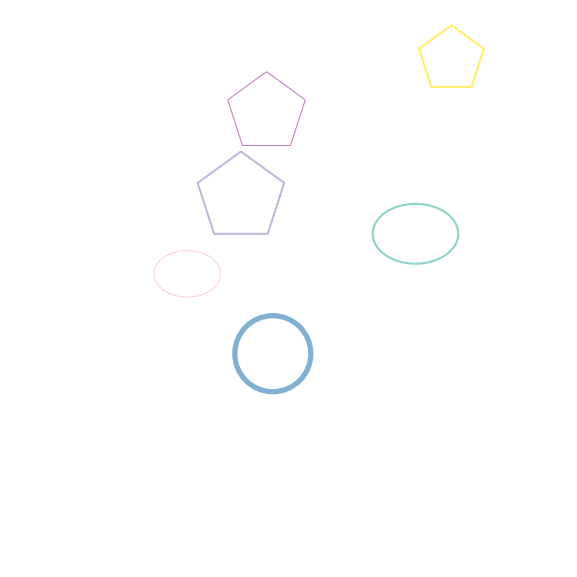[{"shape": "oval", "thickness": 1, "radius": 0.37, "center": [0.719, 0.594]}, {"shape": "pentagon", "thickness": 1, "radius": 0.39, "center": [0.417, 0.658]}, {"shape": "circle", "thickness": 2.5, "radius": 0.33, "center": [0.472, 0.387]}, {"shape": "oval", "thickness": 0.5, "radius": 0.29, "center": [0.324, 0.525]}, {"shape": "pentagon", "thickness": 0.5, "radius": 0.35, "center": [0.461, 0.804]}, {"shape": "pentagon", "thickness": 1, "radius": 0.3, "center": [0.782, 0.896]}]